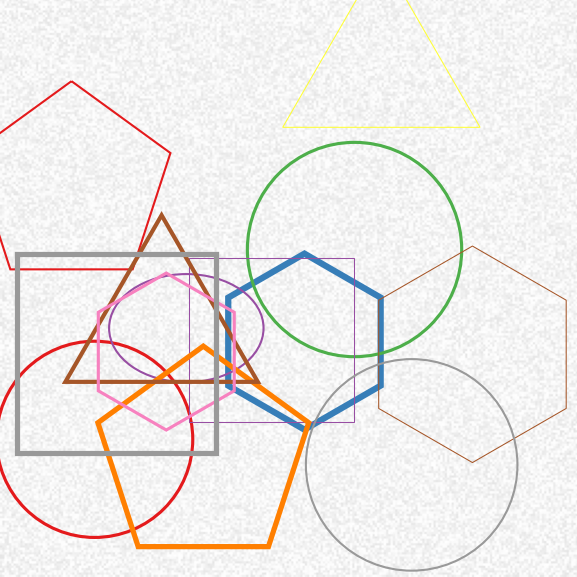[{"shape": "pentagon", "thickness": 1, "radius": 0.9, "center": [0.124, 0.678]}, {"shape": "circle", "thickness": 1.5, "radius": 0.85, "center": [0.164, 0.238]}, {"shape": "hexagon", "thickness": 3, "radius": 0.76, "center": [0.527, 0.408]}, {"shape": "circle", "thickness": 1.5, "radius": 0.93, "center": [0.614, 0.567]}, {"shape": "square", "thickness": 0.5, "radius": 0.71, "center": [0.47, 0.41]}, {"shape": "oval", "thickness": 1, "radius": 0.67, "center": [0.323, 0.431]}, {"shape": "pentagon", "thickness": 2.5, "radius": 0.96, "center": [0.352, 0.208]}, {"shape": "triangle", "thickness": 0.5, "radius": 0.99, "center": [0.66, 0.877]}, {"shape": "hexagon", "thickness": 0.5, "radius": 0.94, "center": [0.818, 0.386]}, {"shape": "triangle", "thickness": 2, "radius": 0.96, "center": [0.28, 0.434]}, {"shape": "hexagon", "thickness": 1.5, "radius": 0.68, "center": [0.288, 0.39]}, {"shape": "circle", "thickness": 1, "radius": 0.92, "center": [0.713, 0.194]}, {"shape": "square", "thickness": 2.5, "radius": 0.86, "center": [0.202, 0.387]}]